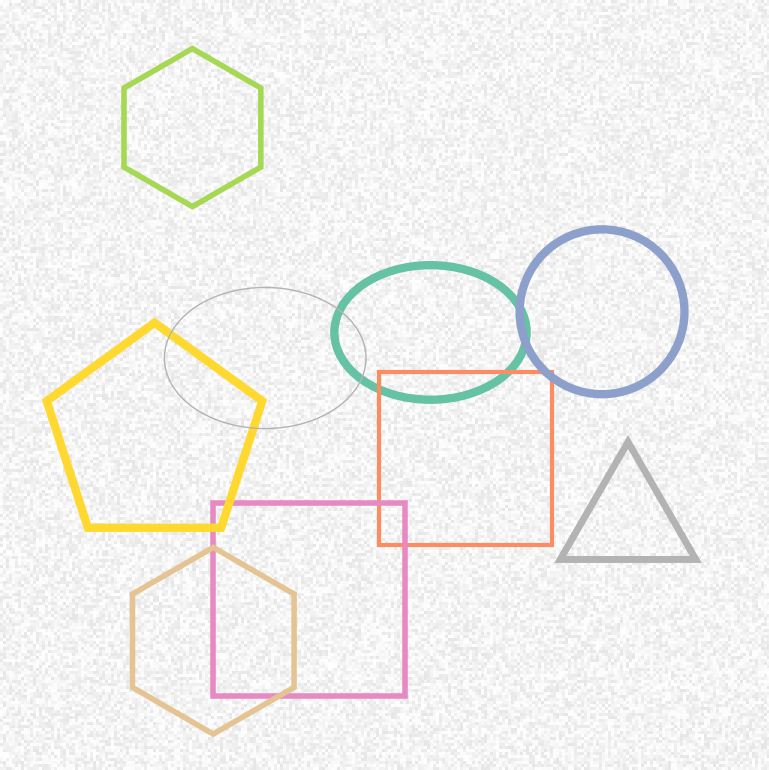[{"shape": "oval", "thickness": 3, "radius": 0.62, "center": [0.559, 0.568]}, {"shape": "square", "thickness": 1.5, "radius": 0.56, "center": [0.604, 0.404]}, {"shape": "circle", "thickness": 3, "radius": 0.54, "center": [0.782, 0.595]}, {"shape": "square", "thickness": 2, "radius": 0.62, "center": [0.402, 0.221]}, {"shape": "hexagon", "thickness": 2, "radius": 0.51, "center": [0.25, 0.834]}, {"shape": "pentagon", "thickness": 3, "radius": 0.74, "center": [0.201, 0.434]}, {"shape": "hexagon", "thickness": 2, "radius": 0.61, "center": [0.277, 0.168]}, {"shape": "triangle", "thickness": 2.5, "radius": 0.51, "center": [0.816, 0.324]}, {"shape": "oval", "thickness": 0.5, "radius": 0.65, "center": [0.344, 0.535]}]